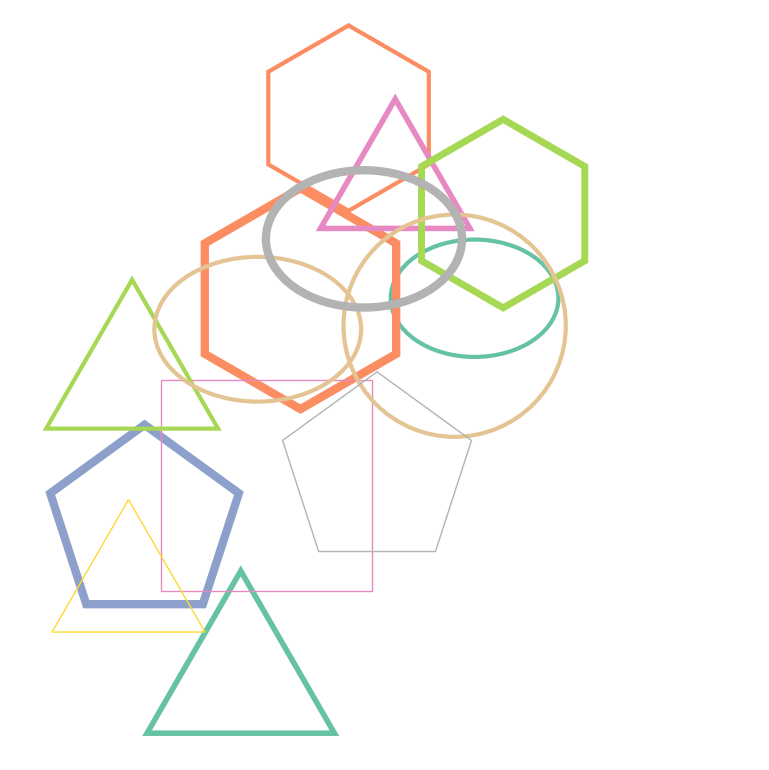[{"shape": "oval", "thickness": 1.5, "radius": 0.54, "center": [0.616, 0.613]}, {"shape": "triangle", "thickness": 2, "radius": 0.7, "center": [0.313, 0.118]}, {"shape": "hexagon", "thickness": 1.5, "radius": 0.6, "center": [0.453, 0.847]}, {"shape": "hexagon", "thickness": 3, "radius": 0.72, "center": [0.39, 0.612]}, {"shape": "pentagon", "thickness": 3, "radius": 0.64, "center": [0.188, 0.32]}, {"shape": "triangle", "thickness": 2, "radius": 0.56, "center": [0.513, 0.759]}, {"shape": "square", "thickness": 0.5, "radius": 0.68, "center": [0.346, 0.37]}, {"shape": "hexagon", "thickness": 2.5, "radius": 0.61, "center": [0.653, 0.723]}, {"shape": "triangle", "thickness": 1.5, "radius": 0.64, "center": [0.172, 0.508]}, {"shape": "triangle", "thickness": 0.5, "radius": 0.57, "center": [0.167, 0.237]}, {"shape": "circle", "thickness": 1.5, "radius": 0.72, "center": [0.59, 0.577]}, {"shape": "oval", "thickness": 1.5, "radius": 0.67, "center": [0.335, 0.572]}, {"shape": "pentagon", "thickness": 0.5, "radius": 0.64, "center": [0.49, 0.388]}, {"shape": "oval", "thickness": 3, "radius": 0.64, "center": [0.473, 0.69]}]